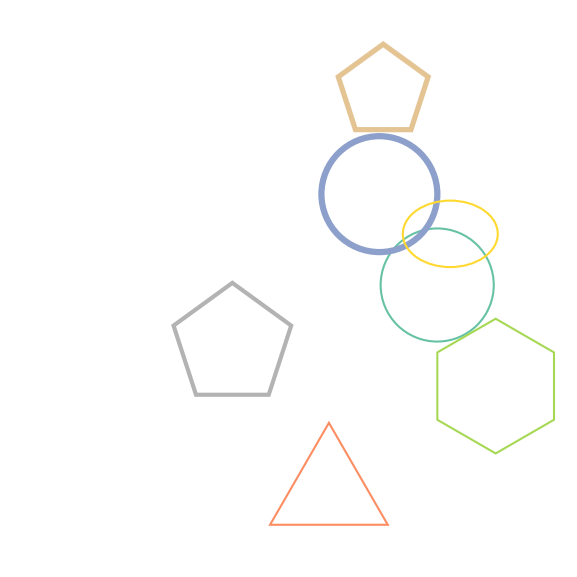[{"shape": "circle", "thickness": 1, "radius": 0.49, "center": [0.757, 0.506]}, {"shape": "triangle", "thickness": 1, "radius": 0.59, "center": [0.57, 0.149]}, {"shape": "circle", "thickness": 3, "radius": 0.5, "center": [0.657, 0.663]}, {"shape": "hexagon", "thickness": 1, "radius": 0.58, "center": [0.858, 0.331]}, {"shape": "oval", "thickness": 1, "radius": 0.41, "center": [0.78, 0.594]}, {"shape": "pentagon", "thickness": 2.5, "radius": 0.41, "center": [0.664, 0.841]}, {"shape": "pentagon", "thickness": 2, "radius": 0.54, "center": [0.402, 0.402]}]